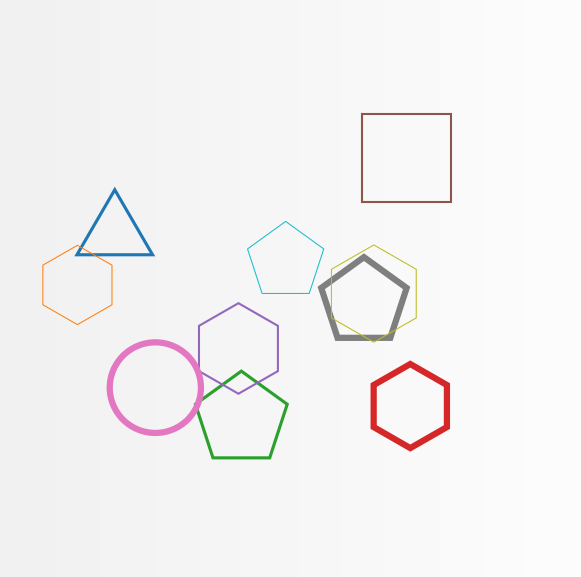[{"shape": "triangle", "thickness": 1.5, "radius": 0.38, "center": [0.197, 0.596]}, {"shape": "hexagon", "thickness": 0.5, "radius": 0.34, "center": [0.133, 0.506]}, {"shape": "pentagon", "thickness": 1.5, "radius": 0.42, "center": [0.415, 0.273]}, {"shape": "hexagon", "thickness": 3, "radius": 0.36, "center": [0.706, 0.296]}, {"shape": "hexagon", "thickness": 1, "radius": 0.39, "center": [0.41, 0.396]}, {"shape": "square", "thickness": 1, "radius": 0.38, "center": [0.7, 0.726]}, {"shape": "circle", "thickness": 3, "radius": 0.39, "center": [0.267, 0.328]}, {"shape": "pentagon", "thickness": 3, "radius": 0.39, "center": [0.626, 0.477]}, {"shape": "hexagon", "thickness": 0.5, "radius": 0.42, "center": [0.643, 0.491]}, {"shape": "pentagon", "thickness": 0.5, "radius": 0.34, "center": [0.491, 0.547]}]